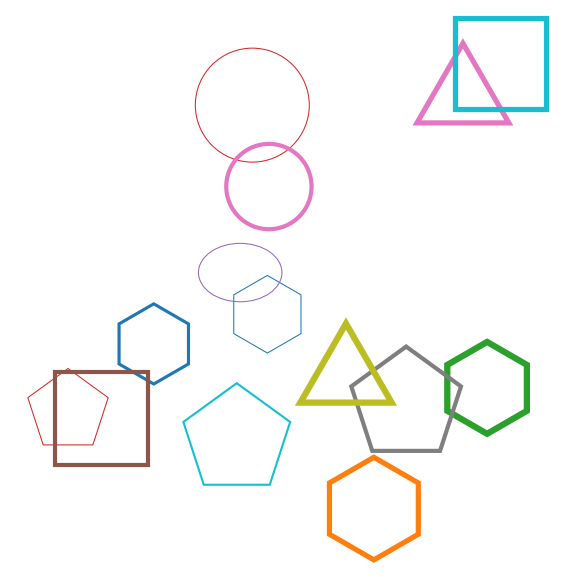[{"shape": "hexagon", "thickness": 0.5, "radius": 0.34, "center": [0.463, 0.455]}, {"shape": "hexagon", "thickness": 1.5, "radius": 0.35, "center": [0.266, 0.404]}, {"shape": "hexagon", "thickness": 2.5, "radius": 0.44, "center": [0.647, 0.118]}, {"shape": "hexagon", "thickness": 3, "radius": 0.4, "center": [0.843, 0.327]}, {"shape": "pentagon", "thickness": 0.5, "radius": 0.37, "center": [0.118, 0.288]}, {"shape": "circle", "thickness": 0.5, "radius": 0.49, "center": [0.437, 0.817]}, {"shape": "oval", "thickness": 0.5, "radius": 0.36, "center": [0.416, 0.527]}, {"shape": "square", "thickness": 2, "radius": 0.4, "center": [0.176, 0.274]}, {"shape": "circle", "thickness": 2, "radius": 0.37, "center": [0.466, 0.676]}, {"shape": "triangle", "thickness": 2.5, "radius": 0.46, "center": [0.802, 0.832]}, {"shape": "pentagon", "thickness": 2, "radius": 0.5, "center": [0.703, 0.299]}, {"shape": "triangle", "thickness": 3, "radius": 0.46, "center": [0.599, 0.348]}, {"shape": "square", "thickness": 2.5, "radius": 0.39, "center": [0.866, 0.889]}, {"shape": "pentagon", "thickness": 1, "radius": 0.49, "center": [0.41, 0.238]}]